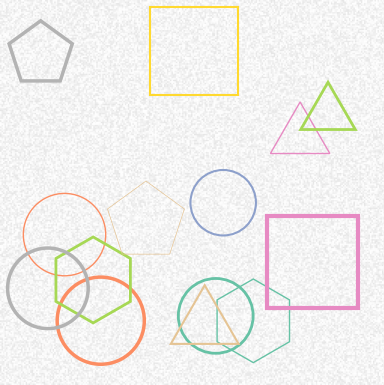[{"shape": "hexagon", "thickness": 1, "radius": 0.54, "center": [0.658, 0.167]}, {"shape": "circle", "thickness": 2, "radius": 0.49, "center": [0.56, 0.18]}, {"shape": "circle", "thickness": 2.5, "radius": 0.57, "center": [0.262, 0.167]}, {"shape": "circle", "thickness": 1, "radius": 0.53, "center": [0.168, 0.391]}, {"shape": "circle", "thickness": 1.5, "radius": 0.43, "center": [0.58, 0.473]}, {"shape": "triangle", "thickness": 1, "radius": 0.45, "center": [0.78, 0.646]}, {"shape": "square", "thickness": 3, "radius": 0.59, "center": [0.811, 0.319]}, {"shape": "triangle", "thickness": 2, "radius": 0.41, "center": [0.852, 0.705]}, {"shape": "hexagon", "thickness": 2, "radius": 0.56, "center": [0.242, 0.273]}, {"shape": "square", "thickness": 1.5, "radius": 0.57, "center": [0.504, 0.868]}, {"shape": "pentagon", "thickness": 0.5, "radius": 0.52, "center": [0.379, 0.425]}, {"shape": "triangle", "thickness": 1.5, "radius": 0.51, "center": [0.532, 0.158]}, {"shape": "circle", "thickness": 2.5, "radius": 0.52, "center": [0.124, 0.251]}, {"shape": "pentagon", "thickness": 2.5, "radius": 0.43, "center": [0.106, 0.86]}]